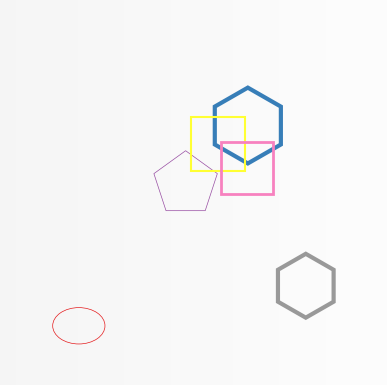[{"shape": "oval", "thickness": 0.5, "radius": 0.34, "center": [0.203, 0.154]}, {"shape": "hexagon", "thickness": 3, "radius": 0.49, "center": [0.64, 0.674]}, {"shape": "pentagon", "thickness": 0.5, "radius": 0.43, "center": [0.479, 0.522]}, {"shape": "square", "thickness": 1.5, "radius": 0.35, "center": [0.562, 0.625]}, {"shape": "square", "thickness": 2, "radius": 0.34, "center": [0.637, 0.563]}, {"shape": "hexagon", "thickness": 3, "radius": 0.41, "center": [0.789, 0.258]}]